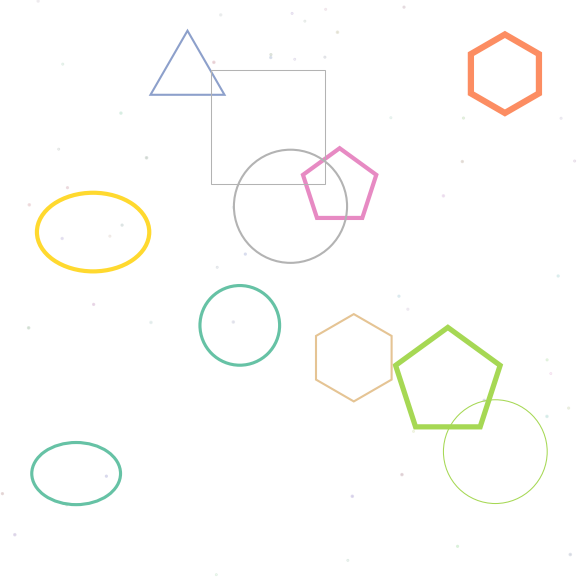[{"shape": "oval", "thickness": 1.5, "radius": 0.38, "center": [0.132, 0.179]}, {"shape": "circle", "thickness": 1.5, "radius": 0.34, "center": [0.415, 0.436]}, {"shape": "hexagon", "thickness": 3, "radius": 0.34, "center": [0.874, 0.871]}, {"shape": "triangle", "thickness": 1, "radius": 0.37, "center": [0.325, 0.872]}, {"shape": "pentagon", "thickness": 2, "radius": 0.33, "center": [0.588, 0.676]}, {"shape": "circle", "thickness": 0.5, "radius": 0.45, "center": [0.858, 0.217]}, {"shape": "pentagon", "thickness": 2.5, "radius": 0.48, "center": [0.776, 0.337]}, {"shape": "oval", "thickness": 2, "radius": 0.49, "center": [0.161, 0.597]}, {"shape": "hexagon", "thickness": 1, "radius": 0.38, "center": [0.613, 0.38]}, {"shape": "circle", "thickness": 1, "radius": 0.49, "center": [0.503, 0.642]}, {"shape": "square", "thickness": 0.5, "radius": 0.49, "center": [0.464, 0.78]}]